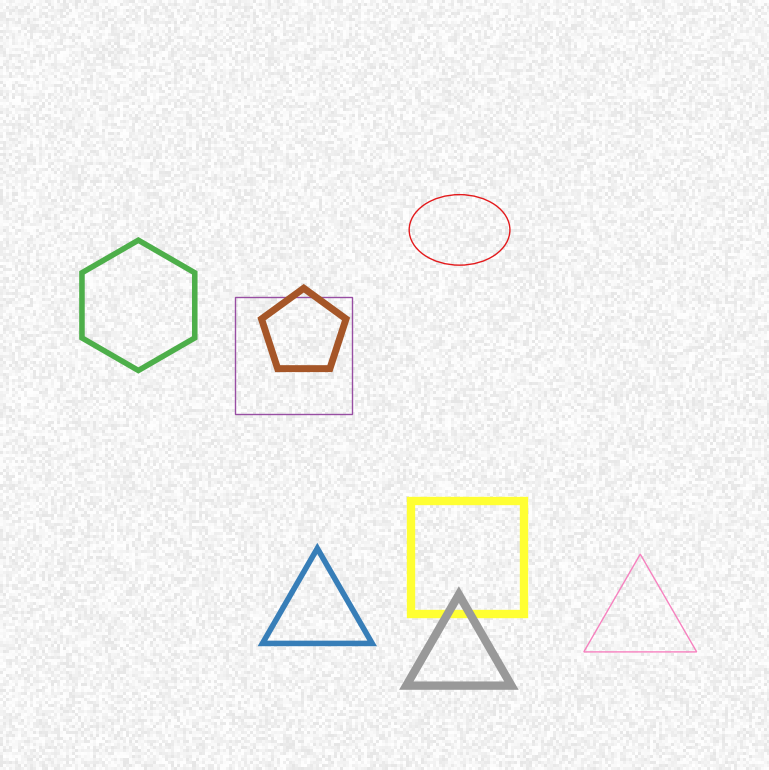[{"shape": "oval", "thickness": 0.5, "radius": 0.33, "center": [0.597, 0.701]}, {"shape": "triangle", "thickness": 2, "radius": 0.41, "center": [0.412, 0.206]}, {"shape": "hexagon", "thickness": 2, "radius": 0.42, "center": [0.18, 0.603]}, {"shape": "square", "thickness": 0.5, "radius": 0.38, "center": [0.381, 0.538]}, {"shape": "square", "thickness": 3, "radius": 0.37, "center": [0.608, 0.276]}, {"shape": "pentagon", "thickness": 2.5, "radius": 0.29, "center": [0.395, 0.568]}, {"shape": "triangle", "thickness": 0.5, "radius": 0.42, "center": [0.832, 0.196]}, {"shape": "triangle", "thickness": 3, "radius": 0.39, "center": [0.596, 0.149]}]